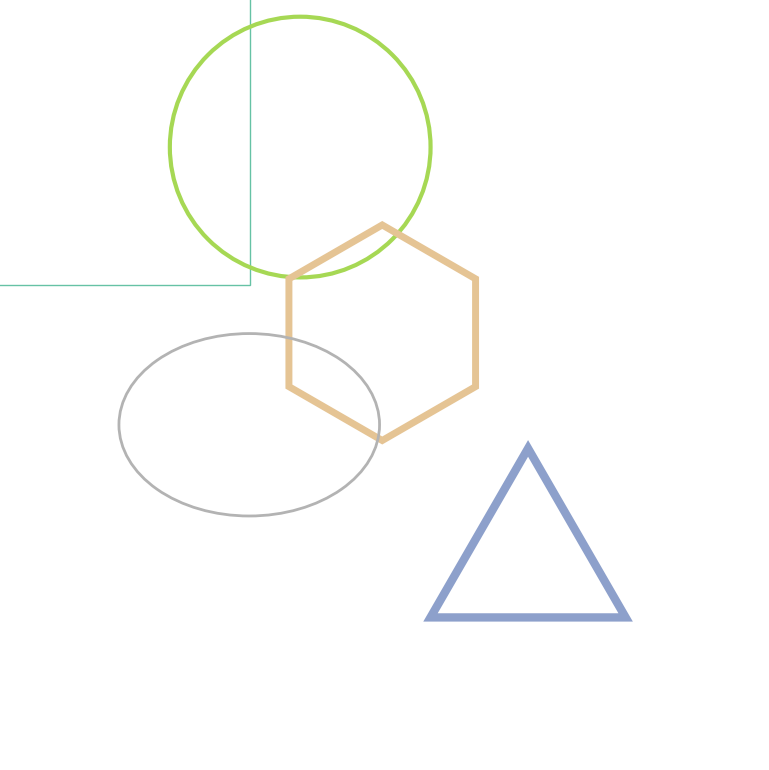[{"shape": "square", "thickness": 0.5, "radius": 0.95, "center": [0.134, 0.821]}, {"shape": "triangle", "thickness": 3, "radius": 0.73, "center": [0.686, 0.271]}, {"shape": "circle", "thickness": 1.5, "radius": 0.85, "center": [0.39, 0.809]}, {"shape": "hexagon", "thickness": 2.5, "radius": 0.7, "center": [0.496, 0.568]}, {"shape": "oval", "thickness": 1, "radius": 0.85, "center": [0.324, 0.448]}]